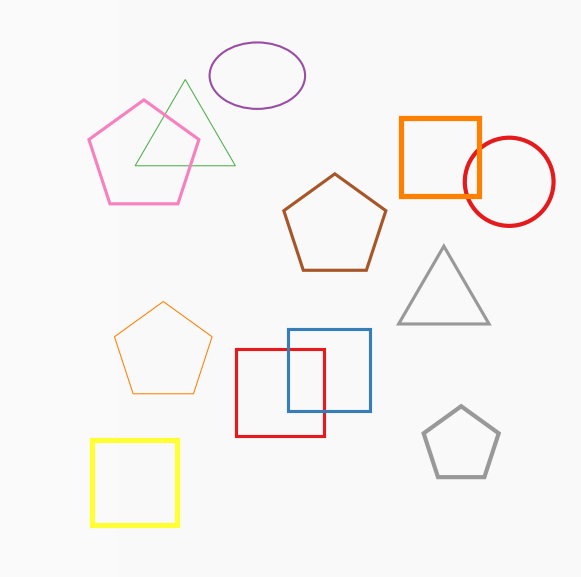[{"shape": "circle", "thickness": 2, "radius": 0.38, "center": [0.876, 0.684]}, {"shape": "square", "thickness": 1.5, "radius": 0.38, "center": [0.482, 0.32]}, {"shape": "square", "thickness": 1.5, "radius": 0.35, "center": [0.565, 0.359]}, {"shape": "triangle", "thickness": 0.5, "radius": 0.5, "center": [0.319, 0.762]}, {"shape": "oval", "thickness": 1, "radius": 0.41, "center": [0.443, 0.868]}, {"shape": "pentagon", "thickness": 0.5, "radius": 0.44, "center": [0.281, 0.389]}, {"shape": "square", "thickness": 2.5, "radius": 0.34, "center": [0.757, 0.727]}, {"shape": "square", "thickness": 2.5, "radius": 0.37, "center": [0.231, 0.164]}, {"shape": "pentagon", "thickness": 1.5, "radius": 0.46, "center": [0.576, 0.606]}, {"shape": "pentagon", "thickness": 1.5, "radius": 0.5, "center": [0.248, 0.727]}, {"shape": "pentagon", "thickness": 2, "radius": 0.34, "center": [0.793, 0.228]}, {"shape": "triangle", "thickness": 1.5, "radius": 0.45, "center": [0.764, 0.483]}]